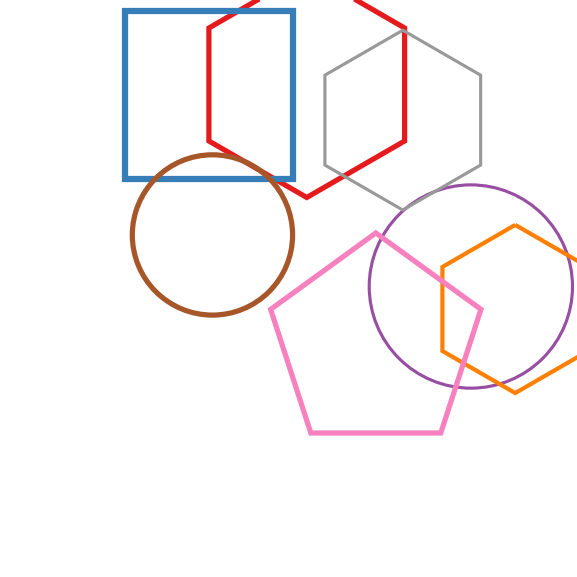[{"shape": "hexagon", "thickness": 2.5, "radius": 0.98, "center": [0.531, 0.853]}, {"shape": "square", "thickness": 3, "radius": 0.73, "center": [0.362, 0.835]}, {"shape": "circle", "thickness": 1.5, "radius": 0.88, "center": [0.815, 0.503]}, {"shape": "hexagon", "thickness": 2, "radius": 0.73, "center": [0.892, 0.464]}, {"shape": "circle", "thickness": 2.5, "radius": 0.69, "center": [0.368, 0.592]}, {"shape": "pentagon", "thickness": 2.5, "radius": 0.96, "center": [0.651, 0.404]}, {"shape": "hexagon", "thickness": 1.5, "radius": 0.78, "center": [0.697, 0.791]}]